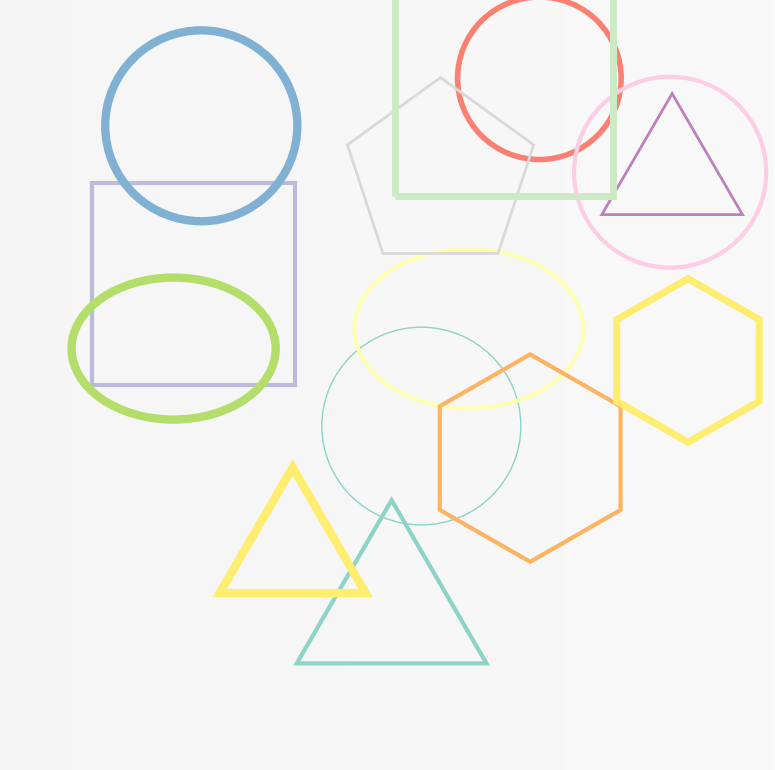[{"shape": "triangle", "thickness": 1.5, "radius": 0.71, "center": [0.505, 0.209]}, {"shape": "circle", "thickness": 0.5, "radius": 0.64, "center": [0.544, 0.447]}, {"shape": "oval", "thickness": 1.5, "radius": 0.74, "center": [0.605, 0.573]}, {"shape": "square", "thickness": 1.5, "radius": 0.65, "center": [0.25, 0.631]}, {"shape": "circle", "thickness": 2, "radius": 0.53, "center": [0.696, 0.898]}, {"shape": "circle", "thickness": 3, "radius": 0.62, "center": [0.26, 0.837]}, {"shape": "hexagon", "thickness": 1.5, "radius": 0.67, "center": [0.684, 0.405]}, {"shape": "oval", "thickness": 3, "radius": 0.66, "center": [0.224, 0.547]}, {"shape": "circle", "thickness": 1.5, "radius": 0.62, "center": [0.865, 0.776]}, {"shape": "pentagon", "thickness": 1, "radius": 0.63, "center": [0.568, 0.773]}, {"shape": "triangle", "thickness": 1, "radius": 0.52, "center": [0.867, 0.774]}, {"shape": "square", "thickness": 2.5, "radius": 0.7, "center": [0.65, 0.886]}, {"shape": "hexagon", "thickness": 2.5, "radius": 0.53, "center": [0.888, 0.532]}, {"shape": "triangle", "thickness": 3, "radius": 0.54, "center": [0.378, 0.284]}]